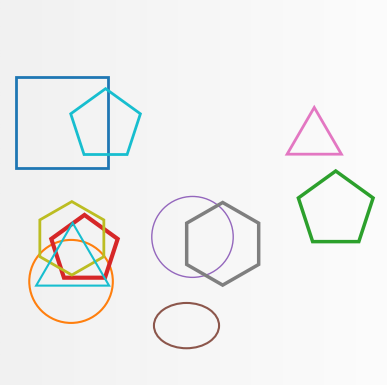[{"shape": "square", "thickness": 2, "radius": 0.59, "center": [0.16, 0.682]}, {"shape": "circle", "thickness": 1.5, "radius": 0.54, "center": [0.183, 0.269]}, {"shape": "pentagon", "thickness": 2.5, "radius": 0.51, "center": [0.866, 0.454]}, {"shape": "pentagon", "thickness": 3, "radius": 0.45, "center": [0.218, 0.352]}, {"shape": "circle", "thickness": 1, "radius": 0.53, "center": [0.497, 0.385]}, {"shape": "oval", "thickness": 1.5, "radius": 0.42, "center": [0.481, 0.154]}, {"shape": "triangle", "thickness": 2, "radius": 0.4, "center": [0.811, 0.64]}, {"shape": "hexagon", "thickness": 2.5, "radius": 0.54, "center": [0.575, 0.367]}, {"shape": "hexagon", "thickness": 2, "radius": 0.48, "center": [0.185, 0.381]}, {"shape": "pentagon", "thickness": 2, "radius": 0.47, "center": [0.272, 0.675]}, {"shape": "triangle", "thickness": 1.5, "radius": 0.54, "center": [0.187, 0.312]}]